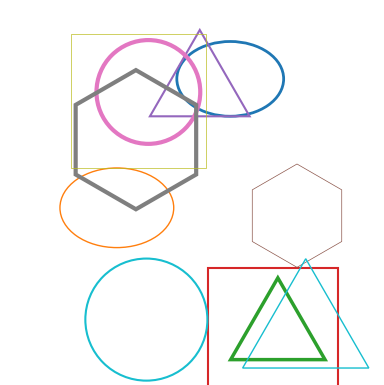[{"shape": "oval", "thickness": 2, "radius": 0.69, "center": [0.598, 0.795]}, {"shape": "oval", "thickness": 1, "radius": 0.74, "center": [0.303, 0.46]}, {"shape": "triangle", "thickness": 2.5, "radius": 0.71, "center": [0.722, 0.137]}, {"shape": "square", "thickness": 1.5, "radius": 0.85, "center": [0.709, 0.135]}, {"shape": "triangle", "thickness": 1.5, "radius": 0.75, "center": [0.519, 0.773]}, {"shape": "hexagon", "thickness": 0.5, "radius": 0.67, "center": [0.771, 0.44]}, {"shape": "circle", "thickness": 3, "radius": 0.67, "center": [0.385, 0.761]}, {"shape": "hexagon", "thickness": 3, "radius": 0.9, "center": [0.353, 0.637]}, {"shape": "square", "thickness": 0.5, "radius": 0.87, "center": [0.36, 0.738]}, {"shape": "circle", "thickness": 1.5, "radius": 0.79, "center": [0.38, 0.17]}, {"shape": "triangle", "thickness": 1, "radius": 0.95, "center": [0.794, 0.139]}]